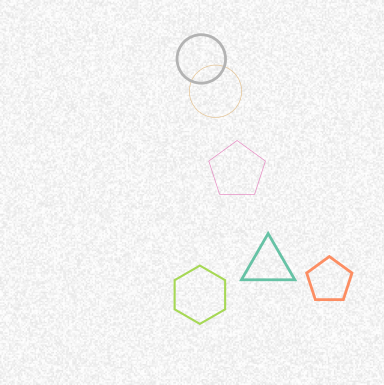[{"shape": "triangle", "thickness": 2, "radius": 0.4, "center": [0.696, 0.313]}, {"shape": "pentagon", "thickness": 2, "radius": 0.31, "center": [0.855, 0.272]}, {"shape": "pentagon", "thickness": 0.5, "radius": 0.39, "center": [0.616, 0.558]}, {"shape": "hexagon", "thickness": 1.5, "radius": 0.38, "center": [0.519, 0.234]}, {"shape": "circle", "thickness": 0.5, "radius": 0.34, "center": [0.56, 0.763]}, {"shape": "circle", "thickness": 2, "radius": 0.31, "center": [0.523, 0.847]}]